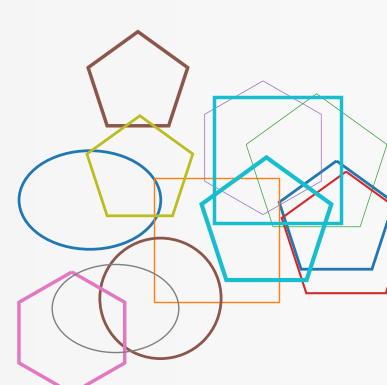[{"shape": "oval", "thickness": 2, "radius": 0.91, "center": [0.232, 0.481]}, {"shape": "pentagon", "thickness": 2, "radius": 0.78, "center": [0.868, 0.427]}, {"shape": "square", "thickness": 1, "radius": 0.81, "center": [0.559, 0.377]}, {"shape": "pentagon", "thickness": 0.5, "radius": 0.96, "center": [0.817, 0.565]}, {"shape": "pentagon", "thickness": 1.5, "radius": 0.87, "center": [0.893, 0.38]}, {"shape": "hexagon", "thickness": 0.5, "radius": 0.87, "center": [0.679, 0.616]}, {"shape": "circle", "thickness": 2, "radius": 0.78, "center": [0.414, 0.225]}, {"shape": "pentagon", "thickness": 2.5, "radius": 0.68, "center": [0.356, 0.783]}, {"shape": "hexagon", "thickness": 2.5, "radius": 0.79, "center": [0.185, 0.136]}, {"shape": "oval", "thickness": 1, "radius": 0.82, "center": [0.298, 0.199]}, {"shape": "pentagon", "thickness": 2, "radius": 0.72, "center": [0.361, 0.556]}, {"shape": "pentagon", "thickness": 3, "radius": 0.88, "center": [0.688, 0.415]}, {"shape": "square", "thickness": 2.5, "radius": 0.82, "center": [0.716, 0.584]}]